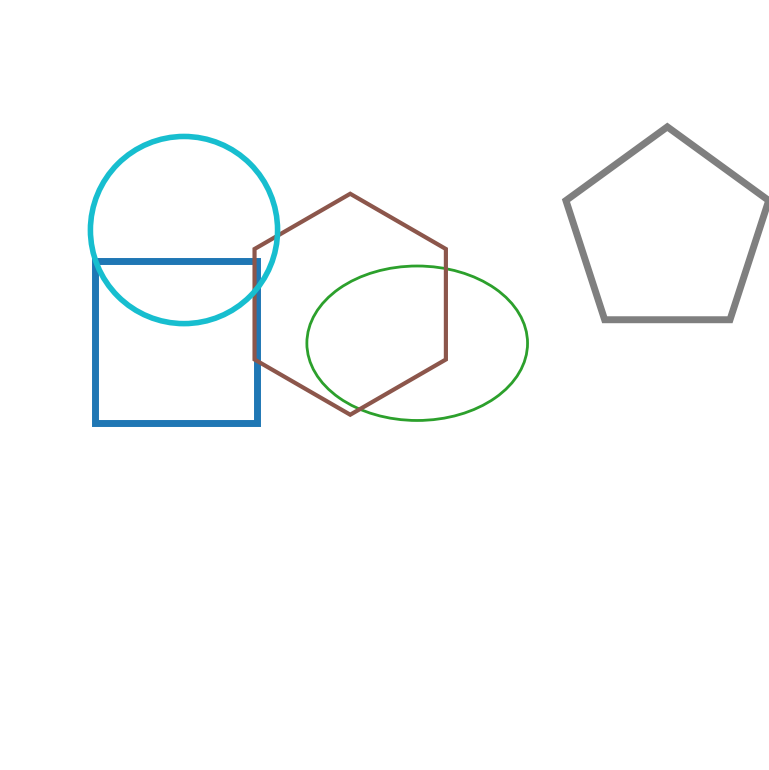[{"shape": "square", "thickness": 2.5, "radius": 0.53, "center": [0.229, 0.556]}, {"shape": "oval", "thickness": 1, "radius": 0.72, "center": [0.542, 0.554]}, {"shape": "hexagon", "thickness": 1.5, "radius": 0.72, "center": [0.455, 0.605]}, {"shape": "pentagon", "thickness": 2.5, "radius": 0.69, "center": [0.867, 0.697]}, {"shape": "circle", "thickness": 2, "radius": 0.61, "center": [0.239, 0.701]}]